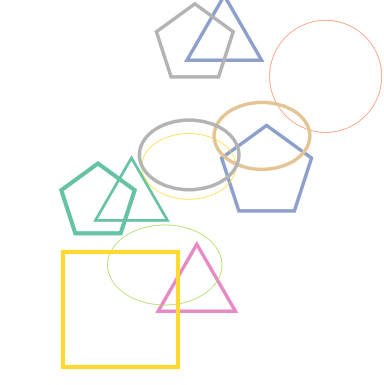[{"shape": "pentagon", "thickness": 3, "radius": 0.5, "center": [0.255, 0.475]}, {"shape": "triangle", "thickness": 2, "radius": 0.54, "center": [0.341, 0.482]}, {"shape": "circle", "thickness": 0.5, "radius": 0.73, "center": [0.846, 0.802]}, {"shape": "triangle", "thickness": 2.5, "radius": 0.56, "center": [0.583, 0.9]}, {"shape": "pentagon", "thickness": 2.5, "radius": 0.61, "center": [0.692, 0.551]}, {"shape": "triangle", "thickness": 2.5, "radius": 0.58, "center": [0.511, 0.25]}, {"shape": "oval", "thickness": 0.5, "radius": 0.74, "center": [0.428, 0.312]}, {"shape": "square", "thickness": 3, "radius": 0.74, "center": [0.313, 0.196]}, {"shape": "oval", "thickness": 0.5, "radius": 0.61, "center": [0.49, 0.568]}, {"shape": "oval", "thickness": 2.5, "radius": 0.62, "center": [0.681, 0.647]}, {"shape": "pentagon", "thickness": 2.5, "radius": 0.52, "center": [0.506, 0.885]}, {"shape": "oval", "thickness": 2.5, "radius": 0.65, "center": [0.491, 0.598]}]